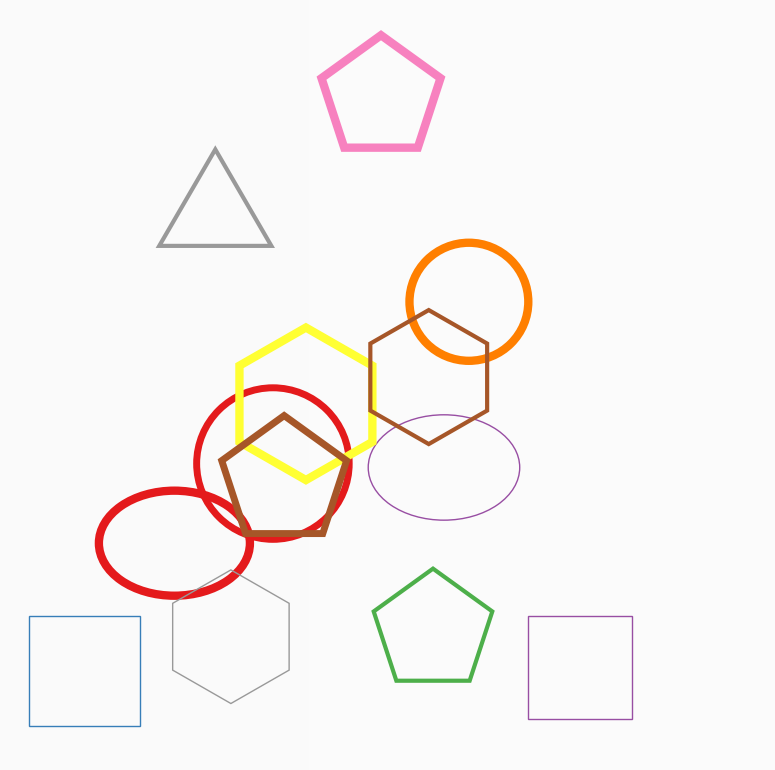[{"shape": "circle", "thickness": 2.5, "radius": 0.49, "center": [0.352, 0.398]}, {"shape": "oval", "thickness": 3, "radius": 0.49, "center": [0.225, 0.295]}, {"shape": "square", "thickness": 0.5, "radius": 0.36, "center": [0.109, 0.128]}, {"shape": "pentagon", "thickness": 1.5, "radius": 0.4, "center": [0.559, 0.181]}, {"shape": "oval", "thickness": 0.5, "radius": 0.49, "center": [0.573, 0.393]}, {"shape": "square", "thickness": 0.5, "radius": 0.33, "center": [0.748, 0.133]}, {"shape": "circle", "thickness": 3, "radius": 0.38, "center": [0.605, 0.608]}, {"shape": "hexagon", "thickness": 3, "radius": 0.5, "center": [0.395, 0.476]}, {"shape": "pentagon", "thickness": 2.5, "radius": 0.42, "center": [0.367, 0.376]}, {"shape": "hexagon", "thickness": 1.5, "radius": 0.44, "center": [0.553, 0.51]}, {"shape": "pentagon", "thickness": 3, "radius": 0.4, "center": [0.492, 0.874]}, {"shape": "triangle", "thickness": 1.5, "radius": 0.42, "center": [0.278, 0.722]}, {"shape": "hexagon", "thickness": 0.5, "radius": 0.43, "center": [0.298, 0.173]}]